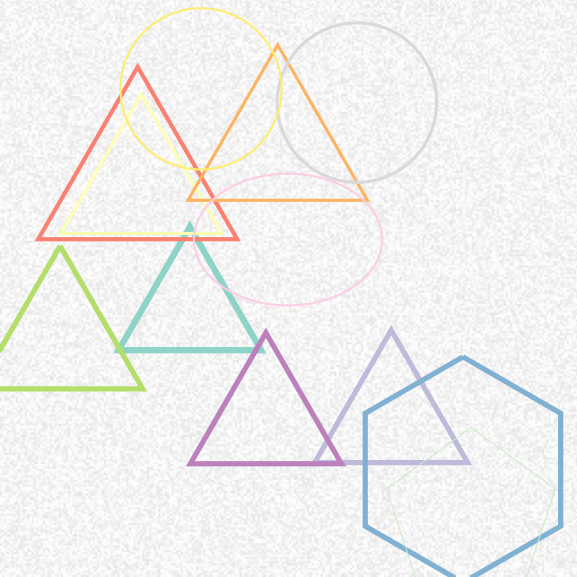[{"shape": "triangle", "thickness": 3, "radius": 0.71, "center": [0.329, 0.464]}, {"shape": "triangle", "thickness": 1.5, "radius": 0.8, "center": [0.244, 0.675]}, {"shape": "triangle", "thickness": 2.5, "radius": 0.76, "center": [0.677, 0.275]}, {"shape": "triangle", "thickness": 2, "radius": 0.99, "center": [0.238, 0.684]}, {"shape": "hexagon", "thickness": 2.5, "radius": 0.98, "center": [0.802, 0.186]}, {"shape": "triangle", "thickness": 1.5, "radius": 0.9, "center": [0.481, 0.742]}, {"shape": "triangle", "thickness": 2.5, "radius": 0.83, "center": [0.104, 0.408]}, {"shape": "oval", "thickness": 1, "radius": 0.81, "center": [0.499, 0.584]}, {"shape": "circle", "thickness": 1.5, "radius": 0.69, "center": [0.618, 0.821]}, {"shape": "triangle", "thickness": 2.5, "radius": 0.76, "center": [0.46, 0.272]}, {"shape": "pentagon", "thickness": 0.5, "radius": 0.77, "center": [0.816, 0.105]}, {"shape": "circle", "thickness": 1, "radius": 0.7, "center": [0.348, 0.845]}]